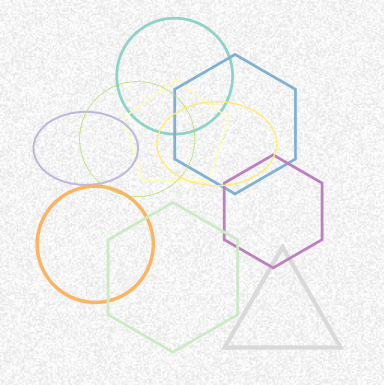[{"shape": "circle", "thickness": 2, "radius": 0.75, "center": [0.454, 0.802]}, {"shape": "pentagon", "thickness": 1, "radius": 0.72, "center": [0.457, 0.648]}, {"shape": "oval", "thickness": 1.5, "radius": 0.68, "center": [0.223, 0.615]}, {"shape": "hexagon", "thickness": 2, "radius": 0.91, "center": [0.611, 0.677]}, {"shape": "circle", "thickness": 2.5, "radius": 0.75, "center": [0.247, 0.365]}, {"shape": "circle", "thickness": 0.5, "radius": 0.75, "center": [0.356, 0.639]}, {"shape": "triangle", "thickness": 3, "radius": 0.87, "center": [0.734, 0.184]}, {"shape": "hexagon", "thickness": 2, "radius": 0.73, "center": [0.709, 0.451]}, {"shape": "hexagon", "thickness": 2, "radius": 0.97, "center": [0.449, 0.28]}, {"shape": "oval", "thickness": 1, "radius": 0.78, "center": [0.563, 0.627]}]